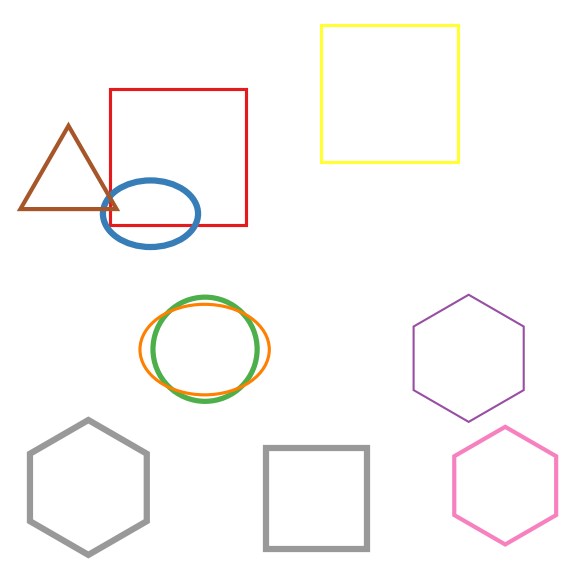[{"shape": "square", "thickness": 1.5, "radius": 0.59, "center": [0.309, 0.728]}, {"shape": "oval", "thickness": 3, "radius": 0.41, "center": [0.261, 0.629]}, {"shape": "circle", "thickness": 2.5, "radius": 0.45, "center": [0.355, 0.394]}, {"shape": "hexagon", "thickness": 1, "radius": 0.55, "center": [0.812, 0.379]}, {"shape": "oval", "thickness": 1.5, "radius": 0.56, "center": [0.354, 0.394]}, {"shape": "square", "thickness": 1.5, "radius": 0.59, "center": [0.675, 0.838]}, {"shape": "triangle", "thickness": 2, "radius": 0.48, "center": [0.119, 0.685]}, {"shape": "hexagon", "thickness": 2, "radius": 0.51, "center": [0.875, 0.158]}, {"shape": "hexagon", "thickness": 3, "radius": 0.58, "center": [0.153, 0.155]}, {"shape": "square", "thickness": 3, "radius": 0.44, "center": [0.548, 0.136]}]